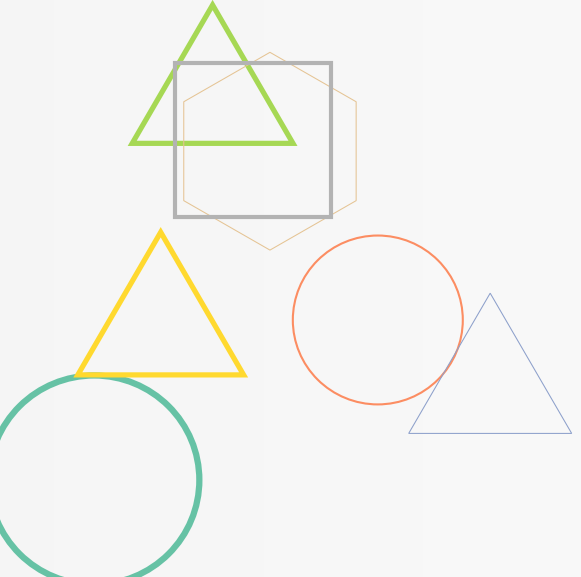[{"shape": "circle", "thickness": 3, "radius": 0.91, "center": [0.162, 0.168]}, {"shape": "circle", "thickness": 1, "radius": 0.73, "center": [0.65, 0.445]}, {"shape": "triangle", "thickness": 0.5, "radius": 0.81, "center": [0.843, 0.33]}, {"shape": "triangle", "thickness": 2.5, "radius": 0.8, "center": [0.366, 0.831]}, {"shape": "triangle", "thickness": 2.5, "radius": 0.82, "center": [0.276, 0.432]}, {"shape": "hexagon", "thickness": 0.5, "radius": 0.86, "center": [0.464, 0.737]}, {"shape": "square", "thickness": 2, "radius": 0.67, "center": [0.435, 0.757]}]